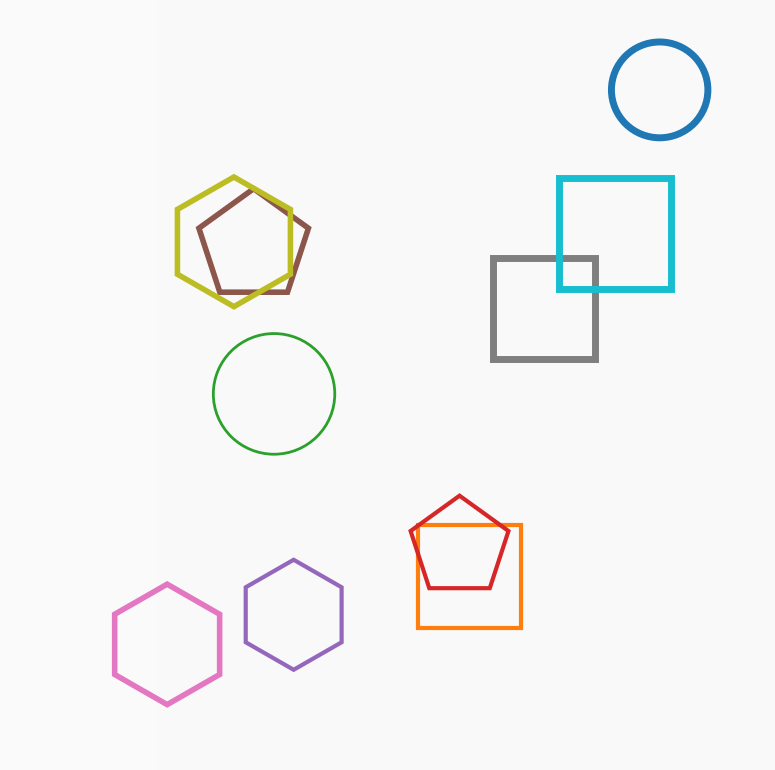[{"shape": "circle", "thickness": 2.5, "radius": 0.31, "center": [0.851, 0.883]}, {"shape": "square", "thickness": 1.5, "radius": 0.33, "center": [0.605, 0.251]}, {"shape": "circle", "thickness": 1, "radius": 0.39, "center": [0.354, 0.488]}, {"shape": "pentagon", "thickness": 1.5, "radius": 0.33, "center": [0.593, 0.29]}, {"shape": "hexagon", "thickness": 1.5, "radius": 0.36, "center": [0.379, 0.202]}, {"shape": "pentagon", "thickness": 2, "radius": 0.37, "center": [0.327, 0.681]}, {"shape": "hexagon", "thickness": 2, "radius": 0.39, "center": [0.216, 0.163]}, {"shape": "square", "thickness": 2.5, "radius": 0.33, "center": [0.702, 0.6]}, {"shape": "hexagon", "thickness": 2, "radius": 0.42, "center": [0.302, 0.686]}, {"shape": "square", "thickness": 2.5, "radius": 0.36, "center": [0.794, 0.696]}]